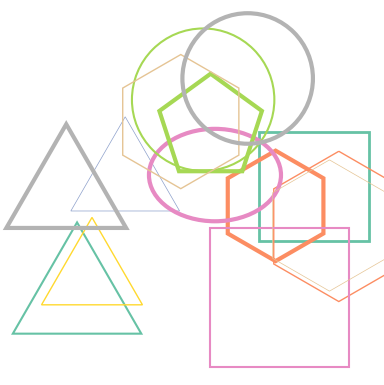[{"shape": "triangle", "thickness": 1.5, "radius": 0.96, "center": [0.2, 0.23]}, {"shape": "square", "thickness": 2, "radius": 0.71, "center": [0.816, 0.516]}, {"shape": "hexagon", "thickness": 1, "radius": 0.98, "center": [0.88, 0.412]}, {"shape": "hexagon", "thickness": 3, "radius": 0.72, "center": [0.716, 0.465]}, {"shape": "triangle", "thickness": 0.5, "radius": 0.82, "center": [0.325, 0.534]}, {"shape": "square", "thickness": 1.5, "radius": 0.91, "center": [0.727, 0.228]}, {"shape": "oval", "thickness": 3, "radius": 0.86, "center": [0.558, 0.545]}, {"shape": "circle", "thickness": 1.5, "radius": 0.92, "center": [0.528, 0.741]}, {"shape": "pentagon", "thickness": 3, "radius": 0.7, "center": [0.547, 0.668]}, {"shape": "triangle", "thickness": 1, "radius": 0.76, "center": [0.239, 0.284]}, {"shape": "hexagon", "thickness": 0.5, "radius": 0.85, "center": [0.856, 0.414]}, {"shape": "hexagon", "thickness": 1, "radius": 0.87, "center": [0.47, 0.684]}, {"shape": "triangle", "thickness": 3, "radius": 0.9, "center": [0.172, 0.498]}, {"shape": "circle", "thickness": 3, "radius": 0.85, "center": [0.643, 0.796]}]